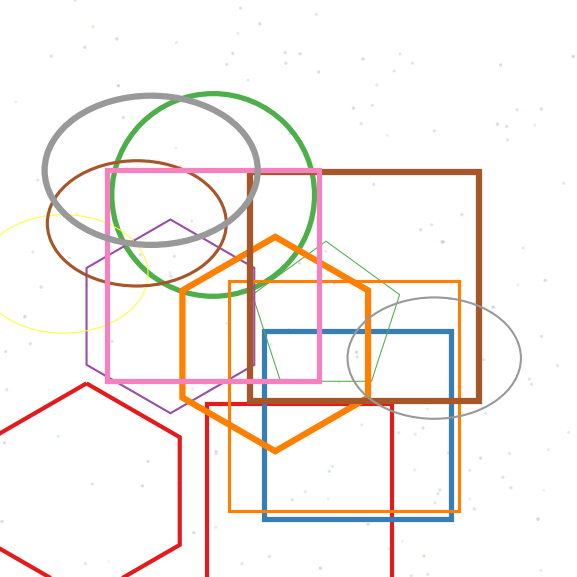[{"shape": "hexagon", "thickness": 2, "radius": 0.93, "center": [0.15, 0.149]}, {"shape": "square", "thickness": 2, "radius": 0.8, "center": [0.518, 0.14]}, {"shape": "square", "thickness": 2.5, "radius": 0.81, "center": [0.619, 0.264]}, {"shape": "circle", "thickness": 2.5, "radius": 0.88, "center": [0.369, 0.662]}, {"shape": "pentagon", "thickness": 0.5, "radius": 0.67, "center": [0.565, 0.447]}, {"shape": "hexagon", "thickness": 1, "radius": 0.84, "center": [0.295, 0.451]}, {"shape": "square", "thickness": 1.5, "radius": 1.0, "center": [0.595, 0.314]}, {"shape": "hexagon", "thickness": 3, "radius": 0.93, "center": [0.477, 0.403]}, {"shape": "oval", "thickness": 0.5, "radius": 0.73, "center": [0.11, 0.525]}, {"shape": "square", "thickness": 3, "radius": 0.99, "center": [0.631, 0.503]}, {"shape": "oval", "thickness": 1.5, "radius": 0.77, "center": [0.237, 0.612]}, {"shape": "square", "thickness": 2.5, "radius": 0.92, "center": [0.368, 0.522]}, {"shape": "oval", "thickness": 1, "radius": 0.75, "center": [0.752, 0.379]}, {"shape": "oval", "thickness": 3, "radius": 0.92, "center": [0.262, 0.704]}]